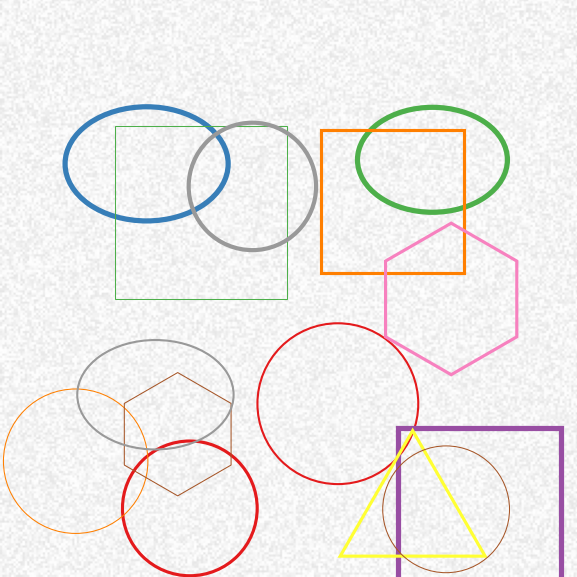[{"shape": "circle", "thickness": 1.5, "radius": 0.58, "center": [0.329, 0.119]}, {"shape": "circle", "thickness": 1, "radius": 0.7, "center": [0.585, 0.3]}, {"shape": "oval", "thickness": 2.5, "radius": 0.71, "center": [0.254, 0.715]}, {"shape": "oval", "thickness": 2.5, "radius": 0.65, "center": [0.749, 0.722]}, {"shape": "square", "thickness": 0.5, "radius": 0.74, "center": [0.347, 0.631]}, {"shape": "square", "thickness": 2.5, "radius": 0.71, "center": [0.831, 0.117]}, {"shape": "circle", "thickness": 0.5, "radius": 0.63, "center": [0.131, 0.201]}, {"shape": "square", "thickness": 1.5, "radius": 0.62, "center": [0.68, 0.651]}, {"shape": "triangle", "thickness": 1.5, "radius": 0.72, "center": [0.715, 0.109]}, {"shape": "hexagon", "thickness": 0.5, "radius": 0.53, "center": [0.308, 0.247]}, {"shape": "circle", "thickness": 0.5, "radius": 0.55, "center": [0.772, 0.117]}, {"shape": "hexagon", "thickness": 1.5, "radius": 0.66, "center": [0.781, 0.481]}, {"shape": "oval", "thickness": 1, "radius": 0.68, "center": [0.269, 0.316]}, {"shape": "circle", "thickness": 2, "radius": 0.55, "center": [0.437, 0.676]}]